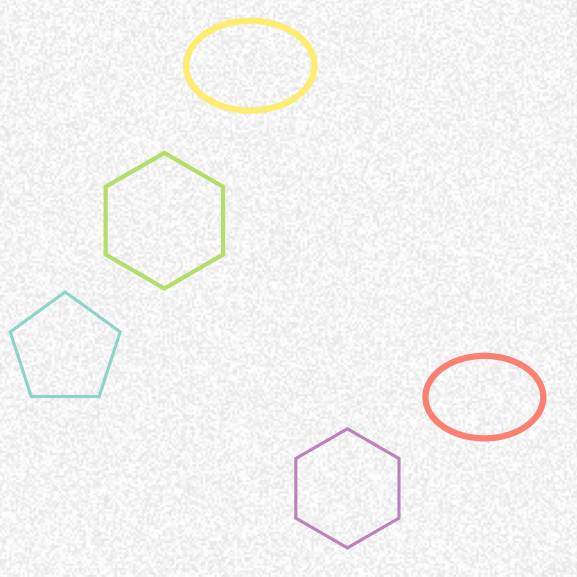[{"shape": "pentagon", "thickness": 1.5, "radius": 0.5, "center": [0.113, 0.393]}, {"shape": "oval", "thickness": 3, "radius": 0.51, "center": [0.839, 0.312]}, {"shape": "hexagon", "thickness": 2, "radius": 0.59, "center": [0.285, 0.617]}, {"shape": "hexagon", "thickness": 1.5, "radius": 0.52, "center": [0.602, 0.154]}, {"shape": "oval", "thickness": 3, "radius": 0.56, "center": [0.433, 0.885]}]